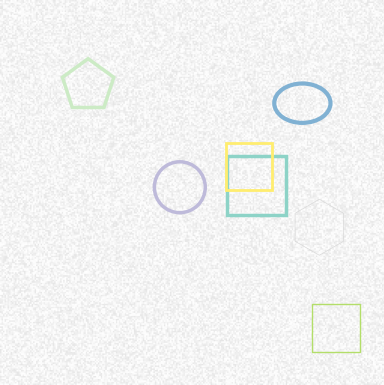[{"shape": "square", "thickness": 2.5, "radius": 0.38, "center": [0.666, 0.519]}, {"shape": "circle", "thickness": 2.5, "radius": 0.33, "center": [0.467, 0.514]}, {"shape": "oval", "thickness": 3, "radius": 0.37, "center": [0.785, 0.732]}, {"shape": "square", "thickness": 1, "radius": 0.31, "center": [0.873, 0.147]}, {"shape": "hexagon", "thickness": 0.5, "radius": 0.36, "center": [0.829, 0.41]}, {"shape": "pentagon", "thickness": 2.5, "radius": 0.35, "center": [0.229, 0.777]}, {"shape": "square", "thickness": 2, "radius": 0.3, "center": [0.646, 0.567]}]